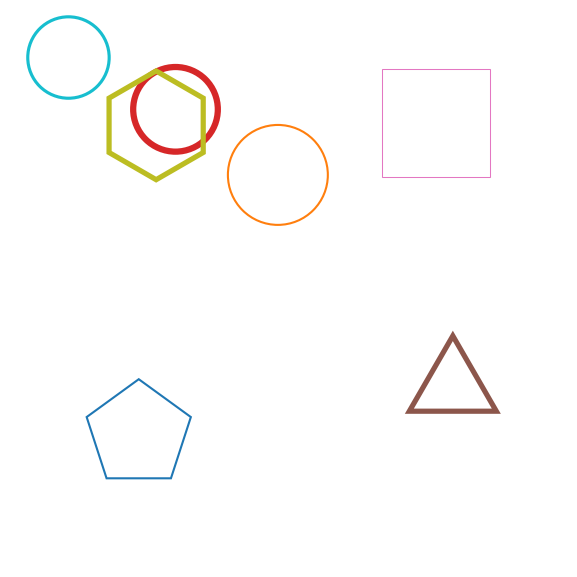[{"shape": "pentagon", "thickness": 1, "radius": 0.47, "center": [0.24, 0.248]}, {"shape": "circle", "thickness": 1, "radius": 0.43, "center": [0.481, 0.696]}, {"shape": "circle", "thickness": 3, "radius": 0.37, "center": [0.304, 0.81]}, {"shape": "triangle", "thickness": 2.5, "radius": 0.43, "center": [0.784, 0.331]}, {"shape": "square", "thickness": 0.5, "radius": 0.47, "center": [0.755, 0.787]}, {"shape": "hexagon", "thickness": 2.5, "radius": 0.47, "center": [0.27, 0.782]}, {"shape": "circle", "thickness": 1.5, "radius": 0.35, "center": [0.119, 0.9]}]